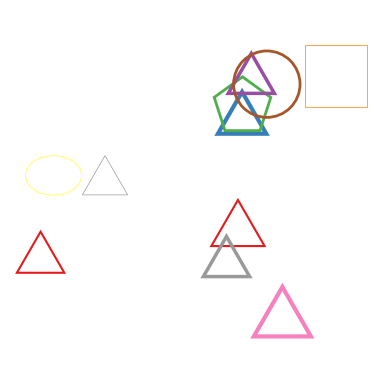[{"shape": "triangle", "thickness": 1.5, "radius": 0.4, "center": [0.618, 0.401]}, {"shape": "triangle", "thickness": 1.5, "radius": 0.36, "center": [0.105, 0.327]}, {"shape": "triangle", "thickness": 3, "radius": 0.36, "center": [0.629, 0.689]}, {"shape": "pentagon", "thickness": 2, "radius": 0.39, "center": [0.63, 0.723]}, {"shape": "triangle", "thickness": 2.5, "radius": 0.35, "center": [0.653, 0.792]}, {"shape": "square", "thickness": 0.5, "radius": 0.4, "center": [0.873, 0.803]}, {"shape": "oval", "thickness": 0.5, "radius": 0.37, "center": [0.139, 0.544]}, {"shape": "circle", "thickness": 2, "radius": 0.43, "center": [0.693, 0.781]}, {"shape": "triangle", "thickness": 3, "radius": 0.43, "center": [0.733, 0.169]}, {"shape": "triangle", "thickness": 2.5, "radius": 0.35, "center": [0.588, 0.316]}, {"shape": "triangle", "thickness": 0.5, "radius": 0.34, "center": [0.273, 0.528]}]